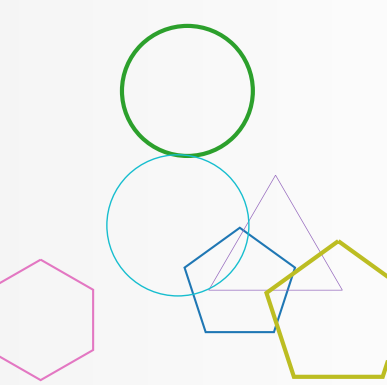[{"shape": "pentagon", "thickness": 1.5, "radius": 0.75, "center": [0.619, 0.259]}, {"shape": "circle", "thickness": 3, "radius": 0.84, "center": [0.484, 0.764]}, {"shape": "triangle", "thickness": 0.5, "radius": 1.0, "center": [0.711, 0.346]}, {"shape": "hexagon", "thickness": 1.5, "radius": 0.78, "center": [0.105, 0.169]}, {"shape": "pentagon", "thickness": 3, "radius": 0.97, "center": [0.873, 0.179]}, {"shape": "circle", "thickness": 1, "radius": 0.92, "center": [0.459, 0.415]}]